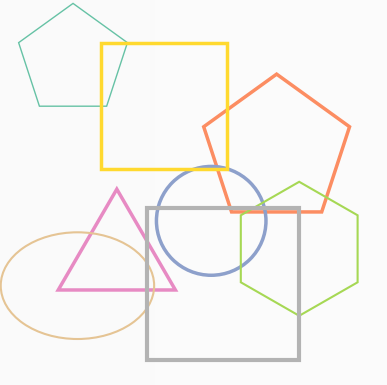[{"shape": "pentagon", "thickness": 1, "radius": 0.74, "center": [0.188, 0.844]}, {"shape": "pentagon", "thickness": 2.5, "radius": 0.99, "center": [0.714, 0.61]}, {"shape": "circle", "thickness": 2.5, "radius": 0.71, "center": [0.545, 0.426]}, {"shape": "triangle", "thickness": 2.5, "radius": 0.87, "center": [0.301, 0.334]}, {"shape": "hexagon", "thickness": 1.5, "radius": 0.87, "center": [0.772, 0.354]}, {"shape": "square", "thickness": 2.5, "radius": 0.82, "center": [0.423, 0.724]}, {"shape": "oval", "thickness": 1.5, "radius": 0.99, "center": [0.2, 0.258]}, {"shape": "square", "thickness": 3, "radius": 0.98, "center": [0.575, 0.263]}]